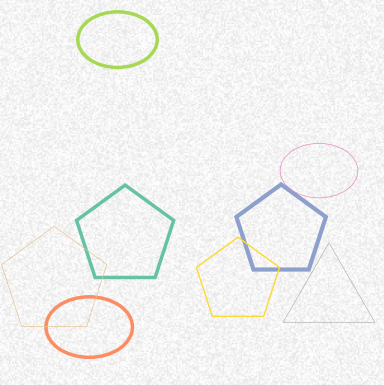[{"shape": "pentagon", "thickness": 2.5, "radius": 0.66, "center": [0.325, 0.387]}, {"shape": "oval", "thickness": 2.5, "radius": 0.56, "center": [0.232, 0.15]}, {"shape": "pentagon", "thickness": 3, "radius": 0.61, "center": [0.73, 0.399]}, {"shape": "oval", "thickness": 0.5, "radius": 0.5, "center": [0.829, 0.557]}, {"shape": "oval", "thickness": 2.5, "radius": 0.52, "center": [0.305, 0.897]}, {"shape": "pentagon", "thickness": 1, "radius": 0.57, "center": [0.618, 0.27]}, {"shape": "pentagon", "thickness": 0.5, "radius": 0.72, "center": [0.141, 0.269]}, {"shape": "triangle", "thickness": 0.5, "radius": 0.69, "center": [0.854, 0.232]}]